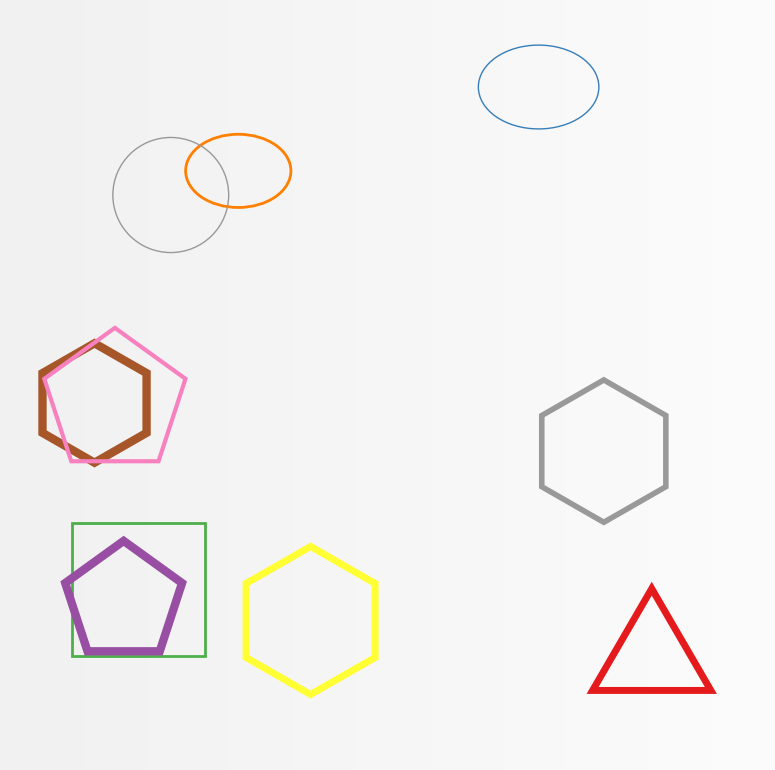[{"shape": "triangle", "thickness": 2.5, "radius": 0.44, "center": [0.841, 0.147]}, {"shape": "oval", "thickness": 0.5, "radius": 0.39, "center": [0.695, 0.887]}, {"shape": "square", "thickness": 1, "radius": 0.43, "center": [0.179, 0.234]}, {"shape": "pentagon", "thickness": 3, "radius": 0.4, "center": [0.16, 0.218]}, {"shape": "oval", "thickness": 1, "radius": 0.34, "center": [0.307, 0.778]}, {"shape": "hexagon", "thickness": 2.5, "radius": 0.48, "center": [0.401, 0.194]}, {"shape": "hexagon", "thickness": 3, "radius": 0.39, "center": [0.122, 0.477]}, {"shape": "pentagon", "thickness": 1.5, "radius": 0.48, "center": [0.148, 0.478]}, {"shape": "hexagon", "thickness": 2, "radius": 0.46, "center": [0.779, 0.414]}, {"shape": "circle", "thickness": 0.5, "radius": 0.37, "center": [0.22, 0.747]}]